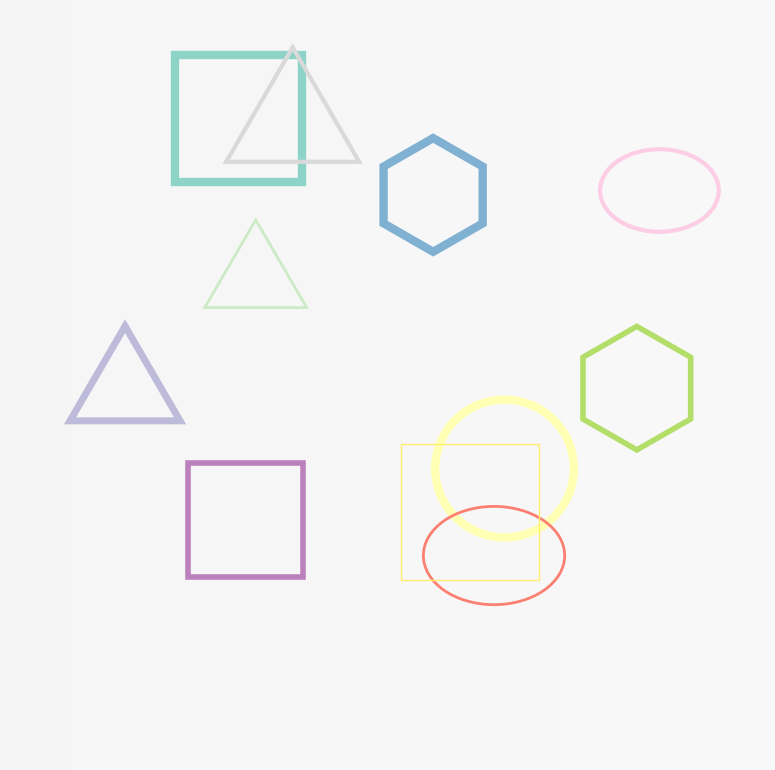[{"shape": "square", "thickness": 3, "radius": 0.41, "center": [0.308, 0.846]}, {"shape": "circle", "thickness": 3, "radius": 0.45, "center": [0.651, 0.392]}, {"shape": "triangle", "thickness": 2.5, "radius": 0.41, "center": [0.161, 0.494]}, {"shape": "oval", "thickness": 1, "radius": 0.46, "center": [0.637, 0.279]}, {"shape": "hexagon", "thickness": 3, "radius": 0.37, "center": [0.559, 0.747]}, {"shape": "hexagon", "thickness": 2, "radius": 0.4, "center": [0.822, 0.496]}, {"shape": "oval", "thickness": 1.5, "radius": 0.38, "center": [0.851, 0.753]}, {"shape": "triangle", "thickness": 1.5, "radius": 0.5, "center": [0.378, 0.839]}, {"shape": "square", "thickness": 2, "radius": 0.37, "center": [0.317, 0.325]}, {"shape": "triangle", "thickness": 1, "radius": 0.38, "center": [0.33, 0.639]}, {"shape": "square", "thickness": 0.5, "radius": 0.44, "center": [0.606, 0.335]}]